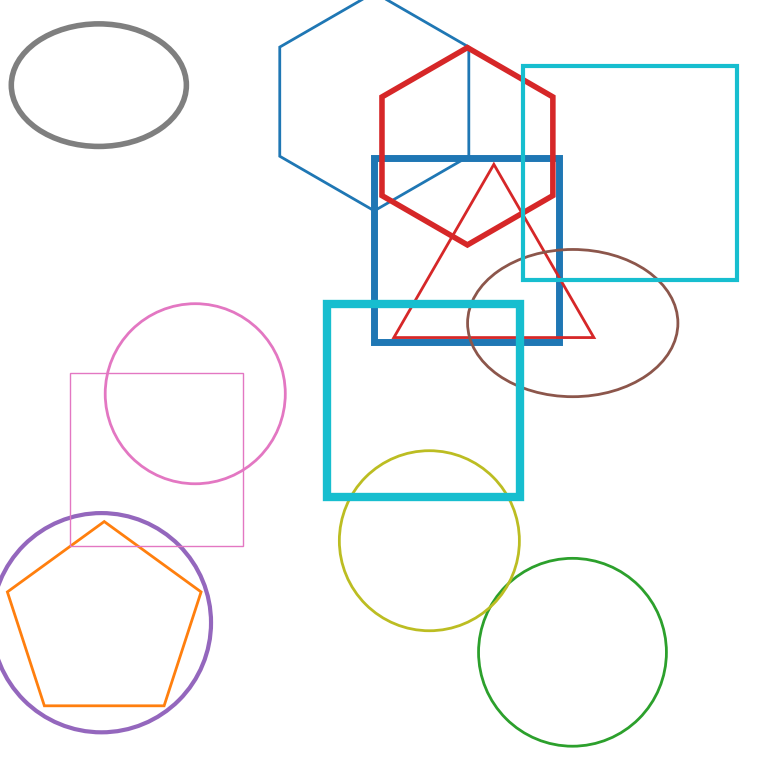[{"shape": "hexagon", "thickness": 1, "radius": 0.71, "center": [0.486, 0.868]}, {"shape": "square", "thickness": 2.5, "radius": 0.6, "center": [0.606, 0.675]}, {"shape": "pentagon", "thickness": 1, "radius": 0.66, "center": [0.135, 0.19]}, {"shape": "circle", "thickness": 1, "radius": 0.61, "center": [0.743, 0.153]}, {"shape": "triangle", "thickness": 1, "radius": 0.75, "center": [0.641, 0.637]}, {"shape": "hexagon", "thickness": 2, "radius": 0.64, "center": [0.607, 0.81]}, {"shape": "circle", "thickness": 1.5, "radius": 0.71, "center": [0.132, 0.191]}, {"shape": "oval", "thickness": 1, "radius": 0.68, "center": [0.744, 0.58]}, {"shape": "square", "thickness": 0.5, "radius": 0.56, "center": [0.204, 0.403]}, {"shape": "circle", "thickness": 1, "radius": 0.58, "center": [0.254, 0.489]}, {"shape": "oval", "thickness": 2, "radius": 0.57, "center": [0.128, 0.889]}, {"shape": "circle", "thickness": 1, "radius": 0.58, "center": [0.558, 0.298]}, {"shape": "square", "thickness": 1.5, "radius": 0.69, "center": [0.818, 0.775]}, {"shape": "square", "thickness": 3, "radius": 0.63, "center": [0.55, 0.48]}]